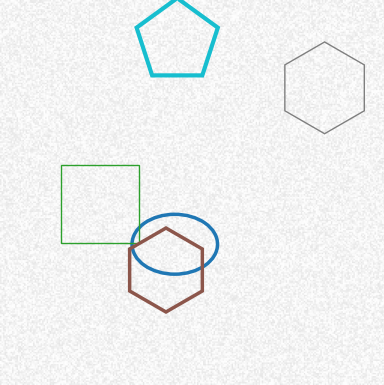[{"shape": "oval", "thickness": 2.5, "radius": 0.56, "center": [0.454, 0.366]}, {"shape": "square", "thickness": 1, "radius": 0.5, "center": [0.261, 0.47]}, {"shape": "hexagon", "thickness": 2.5, "radius": 0.55, "center": [0.431, 0.299]}, {"shape": "hexagon", "thickness": 1, "radius": 0.6, "center": [0.843, 0.772]}, {"shape": "pentagon", "thickness": 3, "radius": 0.55, "center": [0.46, 0.894]}]